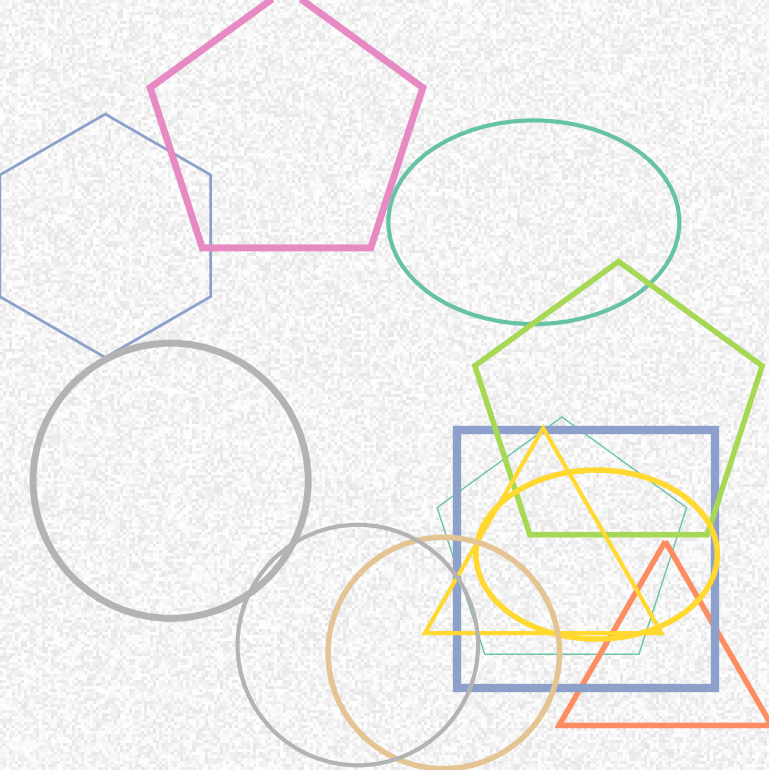[{"shape": "oval", "thickness": 1.5, "radius": 0.94, "center": [0.693, 0.711]}, {"shape": "pentagon", "thickness": 0.5, "radius": 0.85, "center": [0.73, 0.288]}, {"shape": "triangle", "thickness": 2, "radius": 0.8, "center": [0.864, 0.138]}, {"shape": "hexagon", "thickness": 1, "radius": 0.79, "center": [0.137, 0.694]}, {"shape": "square", "thickness": 3, "radius": 0.84, "center": [0.761, 0.274]}, {"shape": "pentagon", "thickness": 2.5, "radius": 0.93, "center": [0.372, 0.829]}, {"shape": "pentagon", "thickness": 2, "radius": 0.98, "center": [0.803, 0.464]}, {"shape": "oval", "thickness": 2, "radius": 0.78, "center": [0.775, 0.28]}, {"shape": "triangle", "thickness": 1.5, "radius": 0.89, "center": [0.705, 0.267]}, {"shape": "circle", "thickness": 2, "radius": 0.75, "center": [0.576, 0.152]}, {"shape": "circle", "thickness": 1.5, "radius": 0.78, "center": [0.465, 0.162]}, {"shape": "circle", "thickness": 2.5, "radius": 0.89, "center": [0.222, 0.376]}]